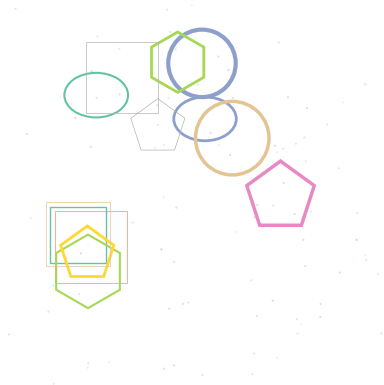[{"shape": "square", "thickness": 1, "radius": 0.36, "center": [0.203, 0.39]}, {"shape": "oval", "thickness": 1.5, "radius": 0.41, "center": [0.25, 0.753]}, {"shape": "square", "thickness": 0.5, "radius": 0.46, "center": [0.236, 0.359]}, {"shape": "circle", "thickness": 3, "radius": 0.44, "center": [0.525, 0.835]}, {"shape": "oval", "thickness": 2, "radius": 0.41, "center": [0.533, 0.691]}, {"shape": "pentagon", "thickness": 2.5, "radius": 0.46, "center": [0.729, 0.489]}, {"shape": "hexagon", "thickness": 1.5, "radius": 0.48, "center": [0.229, 0.295]}, {"shape": "hexagon", "thickness": 2, "radius": 0.39, "center": [0.461, 0.838]}, {"shape": "pentagon", "thickness": 2, "radius": 0.36, "center": [0.227, 0.34]}, {"shape": "square", "thickness": 0.5, "radius": 0.41, "center": [0.202, 0.392]}, {"shape": "circle", "thickness": 2.5, "radius": 0.48, "center": [0.603, 0.641]}, {"shape": "square", "thickness": 0.5, "radius": 0.46, "center": [0.317, 0.799]}, {"shape": "pentagon", "thickness": 0.5, "radius": 0.37, "center": [0.41, 0.67]}]